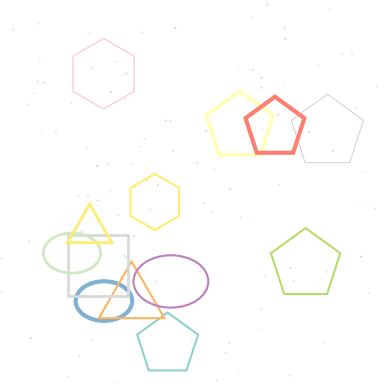[{"shape": "pentagon", "thickness": 1.5, "radius": 0.42, "center": [0.435, 0.105]}, {"shape": "pentagon", "thickness": 2.5, "radius": 0.46, "center": [0.623, 0.672]}, {"shape": "pentagon", "thickness": 0.5, "radius": 0.49, "center": [0.85, 0.657]}, {"shape": "pentagon", "thickness": 3, "radius": 0.4, "center": [0.714, 0.668]}, {"shape": "oval", "thickness": 3, "radius": 0.37, "center": [0.27, 0.218]}, {"shape": "triangle", "thickness": 1.5, "radius": 0.49, "center": [0.342, 0.223]}, {"shape": "pentagon", "thickness": 1.5, "radius": 0.47, "center": [0.794, 0.313]}, {"shape": "hexagon", "thickness": 1, "radius": 0.46, "center": [0.269, 0.808]}, {"shape": "square", "thickness": 2, "radius": 0.39, "center": [0.255, 0.31]}, {"shape": "oval", "thickness": 1.5, "radius": 0.49, "center": [0.444, 0.269]}, {"shape": "oval", "thickness": 2, "radius": 0.37, "center": [0.187, 0.343]}, {"shape": "triangle", "thickness": 2, "radius": 0.33, "center": [0.233, 0.403]}, {"shape": "hexagon", "thickness": 1.5, "radius": 0.36, "center": [0.402, 0.475]}]